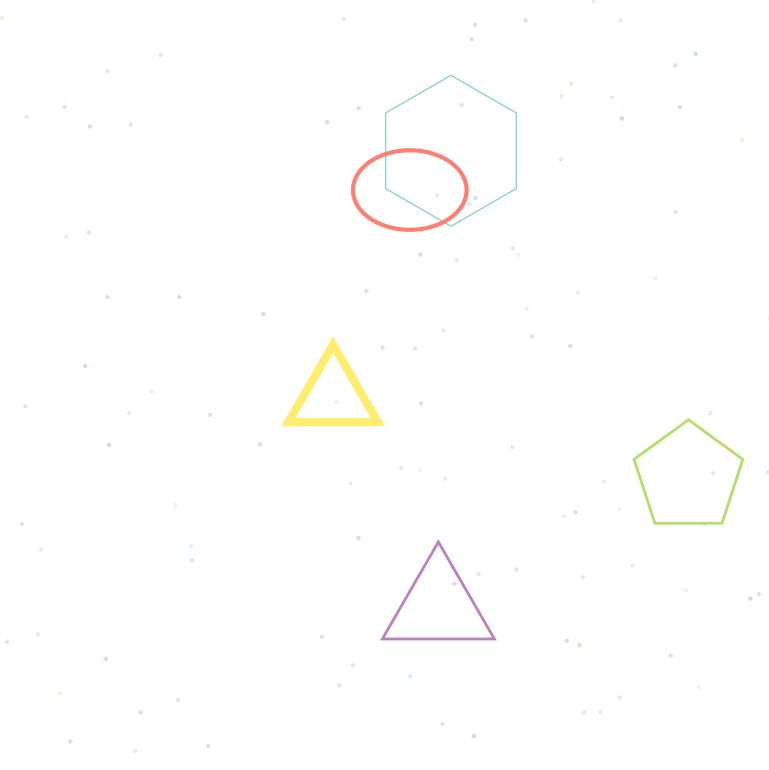[{"shape": "hexagon", "thickness": 0.5, "radius": 0.49, "center": [0.586, 0.804]}, {"shape": "oval", "thickness": 1.5, "radius": 0.37, "center": [0.532, 0.753]}, {"shape": "pentagon", "thickness": 1, "radius": 0.37, "center": [0.894, 0.381]}, {"shape": "triangle", "thickness": 1, "radius": 0.42, "center": [0.569, 0.212]}, {"shape": "triangle", "thickness": 3, "radius": 0.34, "center": [0.433, 0.485]}]